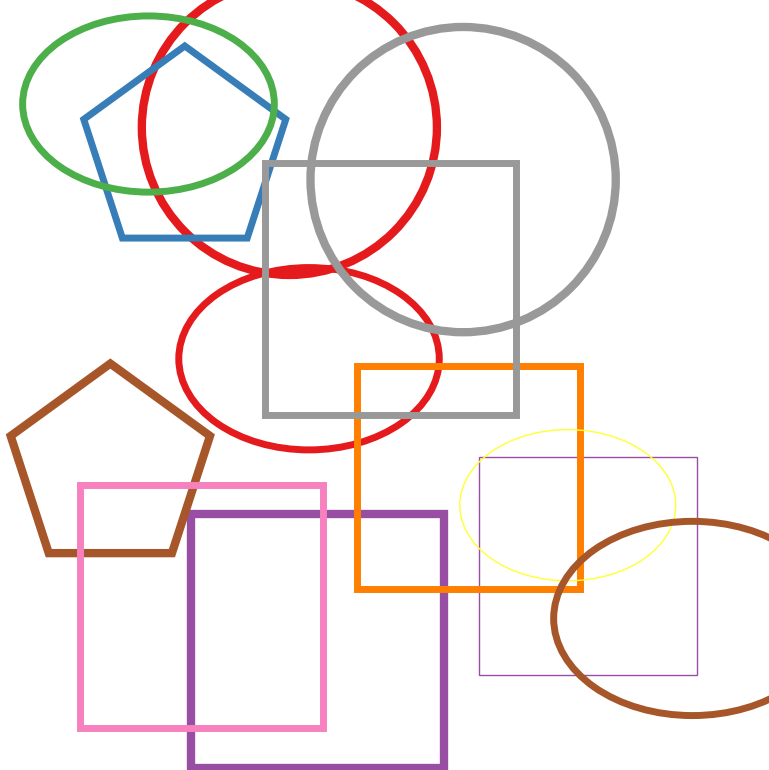[{"shape": "oval", "thickness": 2.5, "radius": 0.85, "center": [0.401, 0.534]}, {"shape": "circle", "thickness": 3, "radius": 0.96, "center": [0.376, 0.835]}, {"shape": "pentagon", "thickness": 2.5, "radius": 0.69, "center": [0.24, 0.802]}, {"shape": "oval", "thickness": 2.5, "radius": 0.82, "center": [0.193, 0.865]}, {"shape": "square", "thickness": 0.5, "radius": 0.71, "center": [0.764, 0.265]}, {"shape": "square", "thickness": 3, "radius": 0.82, "center": [0.412, 0.167]}, {"shape": "square", "thickness": 2.5, "radius": 0.72, "center": [0.609, 0.38]}, {"shape": "oval", "thickness": 0.5, "radius": 0.7, "center": [0.737, 0.344]}, {"shape": "oval", "thickness": 2.5, "radius": 0.9, "center": [0.899, 0.197]}, {"shape": "pentagon", "thickness": 3, "radius": 0.68, "center": [0.143, 0.392]}, {"shape": "square", "thickness": 2.5, "radius": 0.79, "center": [0.262, 0.212]}, {"shape": "circle", "thickness": 3, "radius": 0.99, "center": [0.601, 0.767]}, {"shape": "square", "thickness": 2.5, "radius": 0.82, "center": [0.507, 0.624]}]